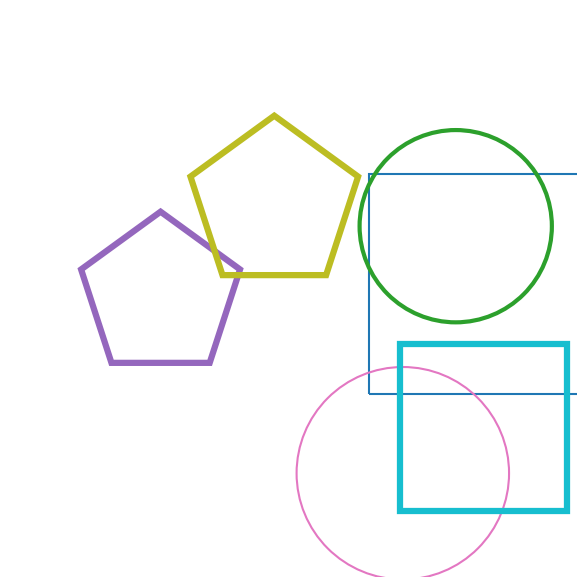[{"shape": "square", "thickness": 1, "radius": 0.95, "center": [0.83, 0.507]}, {"shape": "circle", "thickness": 2, "radius": 0.83, "center": [0.789, 0.607]}, {"shape": "pentagon", "thickness": 3, "radius": 0.72, "center": [0.278, 0.488]}, {"shape": "circle", "thickness": 1, "radius": 0.92, "center": [0.698, 0.18]}, {"shape": "pentagon", "thickness": 3, "radius": 0.76, "center": [0.475, 0.646]}, {"shape": "square", "thickness": 3, "radius": 0.72, "center": [0.837, 0.259]}]